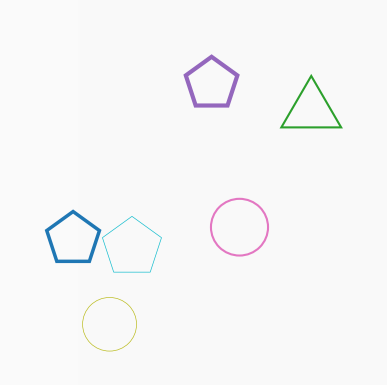[{"shape": "pentagon", "thickness": 2.5, "radius": 0.36, "center": [0.189, 0.379]}, {"shape": "triangle", "thickness": 1.5, "radius": 0.45, "center": [0.803, 0.714]}, {"shape": "pentagon", "thickness": 3, "radius": 0.35, "center": [0.546, 0.783]}, {"shape": "circle", "thickness": 1.5, "radius": 0.37, "center": [0.618, 0.41]}, {"shape": "circle", "thickness": 0.5, "radius": 0.35, "center": [0.283, 0.158]}, {"shape": "pentagon", "thickness": 0.5, "radius": 0.4, "center": [0.341, 0.358]}]